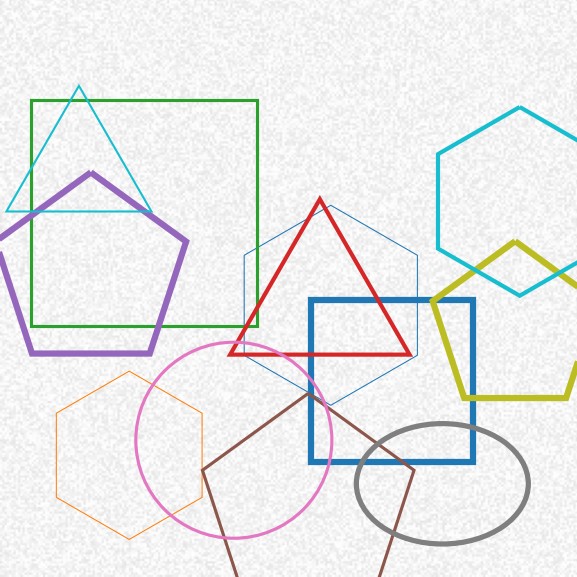[{"shape": "square", "thickness": 3, "radius": 0.7, "center": [0.679, 0.34]}, {"shape": "hexagon", "thickness": 0.5, "radius": 0.87, "center": [0.573, 0.471]}, {"shape": "hexagon", "thickness": 0.5, "radius": 0.73, "center": [0.224, 0.211]}, {"shape": "square", "thickness": 1.5, "radius": 0.98, "center": [0.25, 0.63]}, {"shape": "triangle", "thickness": 2, "radius": 0.9, "center": [0.554, 0.475]}, {"shape": "pentagon", "thickness": 3, "radius": 0.87, "center": [0.157, 0.527]}, {"shape": "pentagon", "thickness": 1.5, "radius": 0.96, "center": [0.534, 0.125]}, {"shape": "circle", "thickness": 1.5, "radius": 0.85, "center": [0.405, 0.237]}, {"shape": "oval", "thickness": 2.5, "radius": 0.74, "center": [0.766, 0.161]}, {"shape": "pentagon", "thickness": 3, "radius": 0.75, "center": [0.892, 0.431]}, {"shape": "hexagon", "thickness": 2, "radius": 0.82, "center": [0.9, 0.65]}, {"shape": "triangle", "thickness": 1, "radius": 0.73, "center": [0.137, 0.705]}]